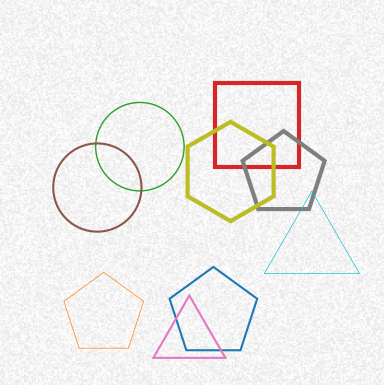[{"shape": "pentagon", "thickness": 1.5, "radius": 0.6, "center": [0.554, 0.187]}, {"shape": "pentagon", "thickness": 0.5, "radius": 0.54, "center": [0.269, 0.184]}, {"shape": "circle", "thickness": 1, "radius": 0.57, "center": [0.363, 0.619]}, {"shape": "square", "thickness": 3, "radius": 0.54, "center": [0.668, 0.675]}, {"shape": "circle", "thickness": 1.5, "radius": 0.57, "center": [0.253, 0.513]}, {"shape": "triangle", "thickness": 1.5, "radius": 0.54, "center": [0.492, 0.124]}, {"shape": "pentagon", "thickness": 3, "radius": 0.56, "center": [0.737, 0.548]}, {"shape": "hexagon", "thickness": 3, "radius": 0.64, "center": [0.599, 0.555]}, {"shape": "triangle", "thickness": 0.5, "radius": 0.71, "center": [0.81, 0.361]}]